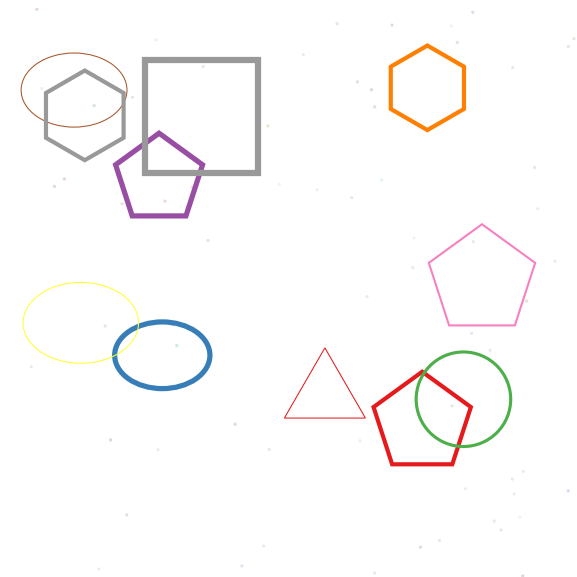[{"shape": "triangle", "thickness": 0.5, "radius": 0.41, "center": [0.563, 0.316]}, {"shape": "pentagon", "thickness": 2, "radius": 0.44, "center": [0.731, 0.267]}, {"shape": "oval", "thickness": 2.5, "radius": 0.41, "center": [0.281, 0.384]}, {"shape": "circle", "thickness": 1.5, "radius": 0.41, "center": [0.802, 0.308]}, {"shape": "pentagon", "thickness": 2.5, "radius": 0.4, "center": [0.275, 0.689]}, {"shape": "hexagon", "thickness": 2, "radius": 0.37, "center": [0.74, 0.847]}, {"shape": "oval", "thickness": 0.5, "radius": 0.5, "center": [0.14, 0.44]}, {"shape": "oval", "thickness": 0.5, "radius": 0.46, "center": [0.128, 0.843]}, {"shape": "pentagon", "thickness": 1, "radius": 0.48, "center": [0.835, 0.514]}, {"shape": "square", "thickness": 3, "radius": 0.49, "center": [0.348, 0.797]}, {"shape": "hexagon", "thickness": 2, "radius": 0.39, "center": [0.147, 0.799]}]